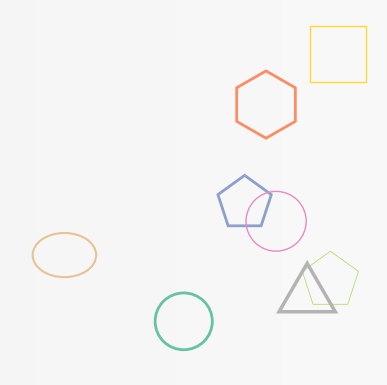[{"shape": "circle", "thickness": 2, "radius": 0.37, "center": [0.474, 0.165]}, {"shape": "hexagon", "thickness": 2, "radius": 0.44, "center": [0.686, 0.728]}, {"shape": "pentagon", "thickness": 2, "radius": 0.36, "center": [0.631, 0.472]}, {"shape": "circle", "thickness": 1, "radius": 0.39, "center": [0.713, 0.425]}, {"shape": "pentagon", "thickness": 0.5, "radius": 0.38, "center": [0.853, 0.271]}, {"shape": "square", "thickness": 1, "radius": 0.36, "center": [0.872, 0.86]}, {"shape": "oval", "thickness": 1.5, "radius": 0.41, "center": [0.166, 0.337]}, {"shape": "triangle", "thickness": 2.5, "radius": 0.42, "center": [0.793, 0.232]}]